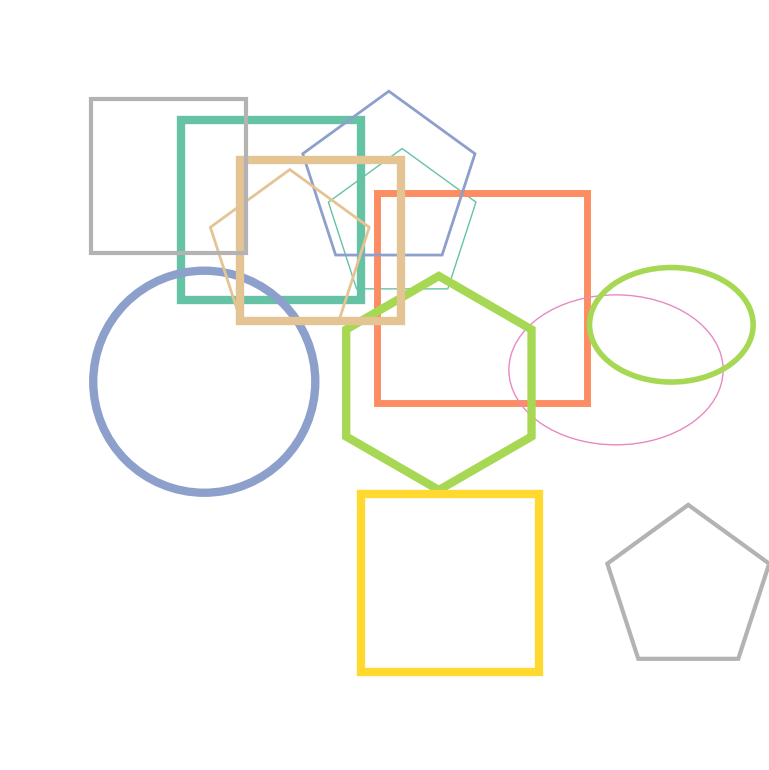[{"shape": "pentagon", "thickness": 0.5, "radius": 0.5, "center": [0.522, 0.706]}, {"shape": "square", "thickness": 3, "radius": 0.59, "center": [0.352, 0.727]}, {"shape": "square", "thickness": 2.5, "radius": 0.68, "center": [0.626, 0.613]}, {"shape": "pentagon", "thickness": 1, "radius": 0.59, "center": [0.505, 0.764]}, {"shape": "circle", "thickness": 3, "radius": 0.72, "center": [0.265, 0.504]}, {"shape": "oval", "thickness": 0.5, "radius": 0.7, "center": [0.8, 0.52]}, {"shape": "oval", "thickness": 2, "radius": 0.53, "center": [0.872, 0.578]}, {"shape": "hexagon", "thickness": 3, "radius": 0.69, "center": [0.57, 0.503]}, {"shape": "square", "thickness": 3, "radius": 0.58, "center": [0.584, 0.243]}, {"shape": "square", "thickness": 3, "radius": 0.52, "center": [0.416, 0.688]}, {"shape": "pentagon", "thickness": 1, "radius": 0.54, "center": [0.376, 0.671]}, {"shape": "pentagon", "thickness": 1.5, "radius": 0.55, "center": [0.894, 0.234]}, {"shape": "square", "thickness": 1.5, "radius": 0.5, "center": [0.219, 0.772]}]